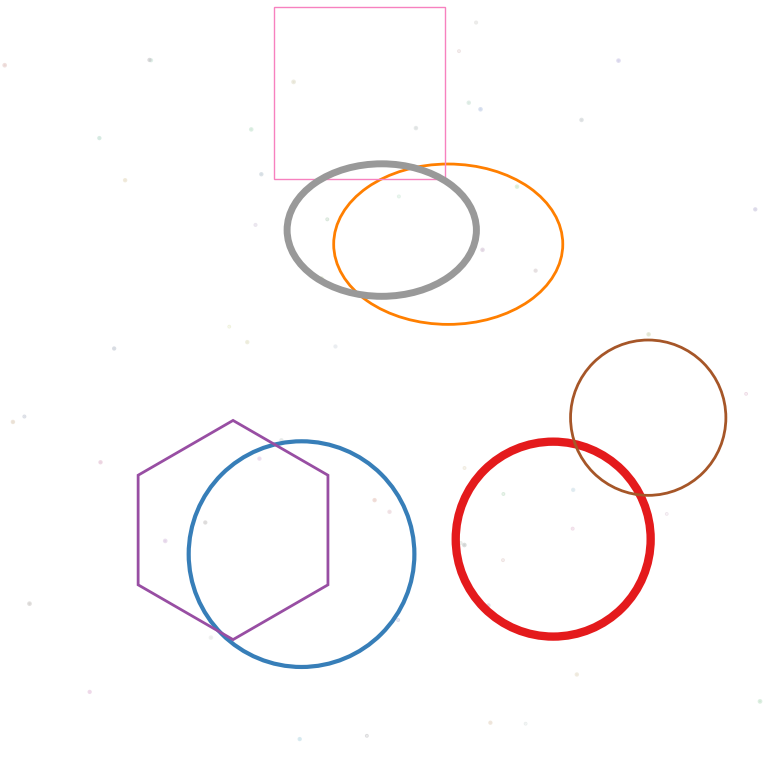[{"shape": "circle", "thickness": 3, "radius": 0.63, "center": [0.718, 0.3]}, {"shape": "circle", "thickness": 1.5, "radius": 0.73, "center": [0.392, 0.28]}, {"shape": "hexagon", "thickness": 1, "radius": 0.71, "center": [0.303, 0.312]}, {"shape": "oval", "thickness": 1, "radius": 0.74, "center": [0.582, 0.683]}, {"shape": "circle", "thickness": 1, "radius": 0.5, "center": [0.842, 0.458]}, {"shape": "square", "thickness": 0.5, "radius": 0.56, "center": [0.467, 0.879]}, {"shape": "oval", "thickness": 2.5, "radius": 0.61, "center": [0.496, 0.701]}]